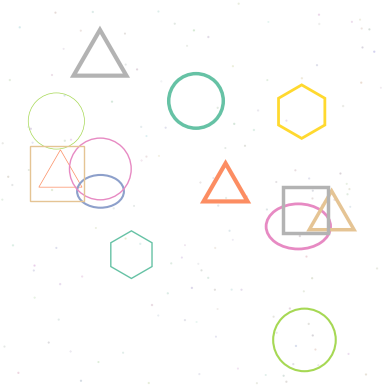[{"shape": "circle", "thickness": 2.5, "radius": 0.35, "center": [0.509, 0.738]}, {"shape": "hexagon", "thickness": 1, "radius": 0.31, "center": [0.341, 0.339]}, {"shape": "triangle", "thickness": 0.5, "radius": 0.32, "center": [0.157, 0.546]}, {"shape": "triangle", "thickness": 3, "radius": 0.33, "center": [0.586, 0.51]}, {"shape": "oval", "thickness": 1.5, "radius": 0.3, "center": [0.261, 0.503]}, {"shape": "circle", "thickness": 1, "radius": 0.4, "center": [0.261, 0.561]}, {"shape": "oval", "thickness": 2, "radius": 0.42, "center": [0.775, 0.412]}, {"shape": "circle", "thickness": 0.5, "radius": 0.36, "center": [0.146, 0.686]}, {"shape": "circle", "thickness": 1.5, "radius": 0.41, "center": [0.791, 0.117]}, {"shape": "hexagon", "thickness": 2, "radius": 0.35, "center": [0.784, 0.71]}, {"shape": "triangle", "thickness": 2.5, "radius": 0.34, "center": [0.861, 0.437]}, {"shape": "square", "thickness": 1, "radius": 0.35, "center": [0.148, 0.549]}, {"shape": "square", "thickness": 2.5, "radius": 0.3, "center": [0.794, 0.454]}, {"shape": "triangle", "thickness": 3, "radius": 0.4, "center": [0.26, 0.843]}]